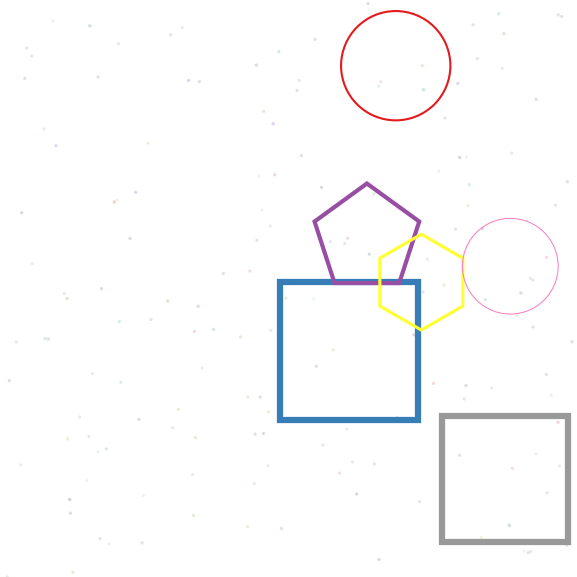[{"shape": "circle", "thickness": 1, "radius": 0.47, "center": [0.685, 0.885]}, {"shape": "square", "thickness": 3, "radius": 0.6, "center": [0.604, 0.391]}, {"shape": "pentagon", "thickness": 2, "radius": 0.48, "center": [0.635, 0.586]}, {"shape": "hexagon", "thickness": 1.5, "radius": 0.41, "center": [0.73, 0.511]}, {"shape": "circle", "thickness": 0.5, "radius": 0.41, "center": [0.884, 0.538]}, {"shape": "square", "thickness": 3, "radius": 0.54, "center": [0.875, 0.169]}]